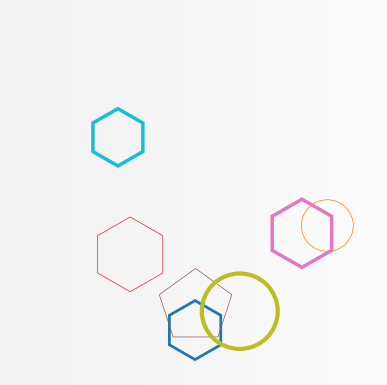[{"shape": "hexagon", "thickness": 2, "radius": 0.38, "center": [0.503, 0.143]}, {"shape": "circle", "thickness": 0.5, "radius": 0.34, "center": [0.845, 0.414]}, {"shape": "hexagon", "thickness": 0.5, "radius": 0.49, "center": [0.336, 0.339]}, {"shape": "pentagon", "thickness": 0.5, "radius": 0.49, "center": [0.505, 0.204]}, {"shape": "hexagon", "thickness": 2.5, "radius": 0.44, "center": [0.779, 0.394]}, {"shape": "circle", "thickness": 3, "radius": 0.49, "center": [0.619, 0.192]}, {"shape": "hexagon", "thickness": 2.5, "radius": 0.37, "center": [0.304, 0.643]}]